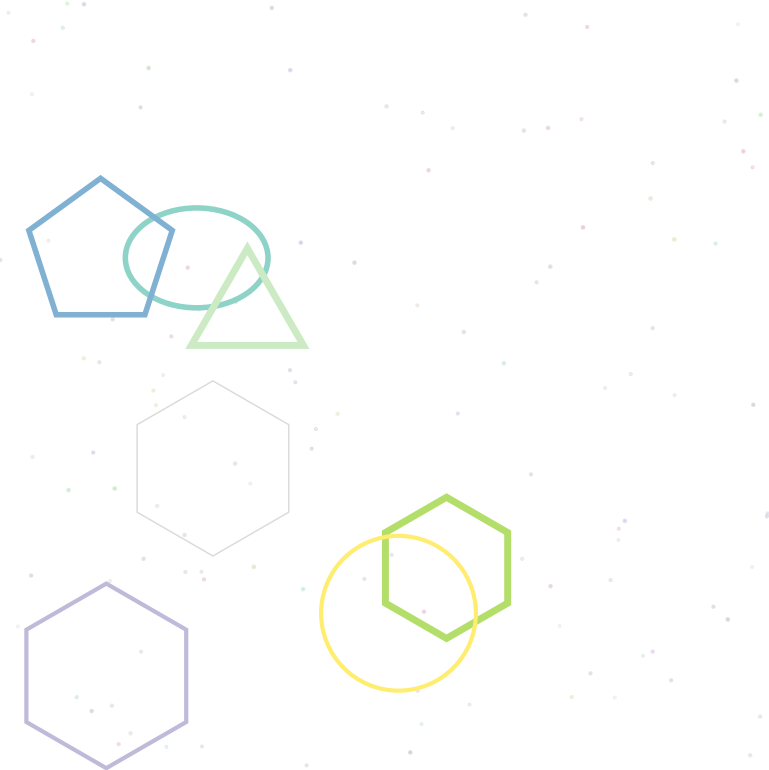[{"shape": "oval", "thickness": 2, "radius": 0.46, "center": [0.255, 0.665]}, {"shape": "hexagon", "thickness": 1.5, "radius": 0.6, "center": [0.138, 0.122]}, {"shape": "pentagon", "thickness": 2, "radius": 0.49, "center": [0.131, 0.67]}, {"shape": "hexagon", "thickness": 2.5, "radius": 0.46, "center": [0.58, 0.263]}, {"shape": "hexagon", "thickness": 0.5, "radius": 0.57, "center": [0.277, 0.392]}, {"shape": "triangle", "thickness": 2.5, "radius": 0.42, "center": [0.321, 0.593]}, {"shape": "circle", "thickness": 1.5, "radius": 0.5, "center": [0.518, 0.204]}]